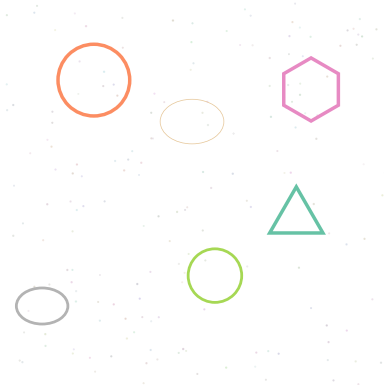[{"shape": "triangle", "thickness": 2.5, "radius": 0.4, "center": [0.77, 0.435]}, {"shape": "circle", "thickness": 2.5, "radius": 0.47, "center": [0.244, 0.792]}, {"shape": "hexagon", "thickness": 2.5, "radius": 0.41, "center": [0.808, 0.768]}, {"shape": "circle", "thickness": 2, "radius": 0.35, "center": [0.558, 0.284]}, {"shape": "oval", "thickness": 0.5, "radius": 0.41, "center": [0.499, 0.684]}, {"shape": "oval", "thickness": 2, "radius": 0.33, "center": [0.109, 0.205]}]